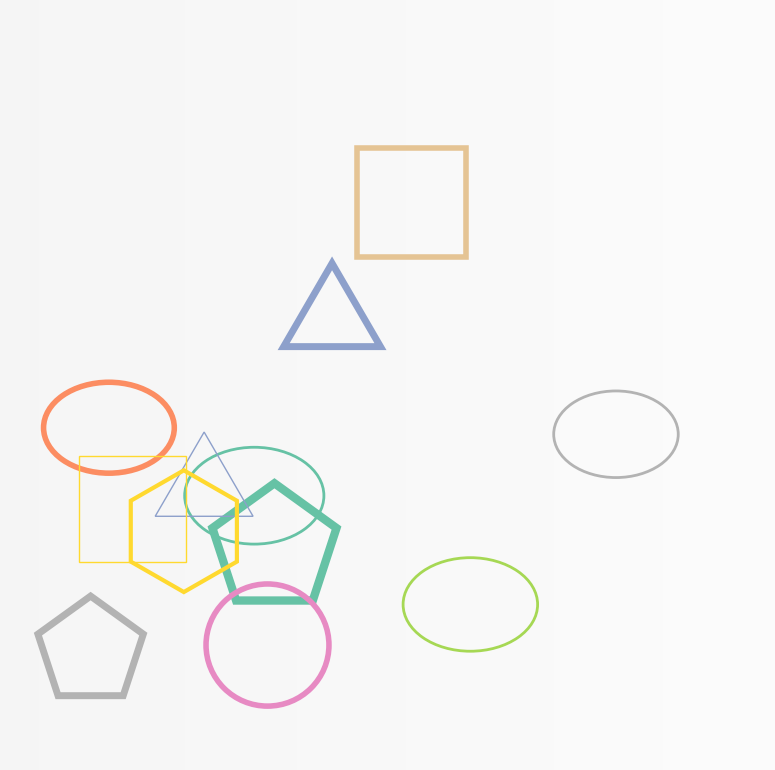[{"shape": "pentagon", "thickness": 3, "radius": 0.42, "center": [0.354, 0.288]}, {"shape": "oval", "thickness": 1, "radius": 0.45, "center": [0.328, 0.356]}, {"shape": "oval", "thickness": 2, "radius": 0.42, "center": [0.141, 0.445]}, {"shape": "triangle", "thickness": 2.5, "radius": 0.36, "center": [0.428, 0.586]}, {"shape": "triangle", "thickness": 0.5, "radius": 0.36, "center": [0.263, 0.366]}, {"shape": "circle", "thickness": 2, "radius": 0.4, "center": [0.345, 0.162]}, {"shape": "oval", "thickness": 1, "radius": 0.43, "center": [0.607, 0.215]}, {"shape": "hexagon", "thickness": 1.5, "radius": 0.4, "center": [0.237, 0.31]}, {"shape": "square", "thickness": 0.5, "radius": 0.34, "center": [0.171, 0.339]}, {"shape": "square", "thickness": 2, "radius": 0.35, "center": [0.531, 0.737]}, {"shape": "pentagon", "thickness": 2.5, "radius": 0.36, "center": [0.117, 0.154]}, {"shape": "oval", "thickness": 1, "radius": 0.4, "center": [0.795, 0.436]}]